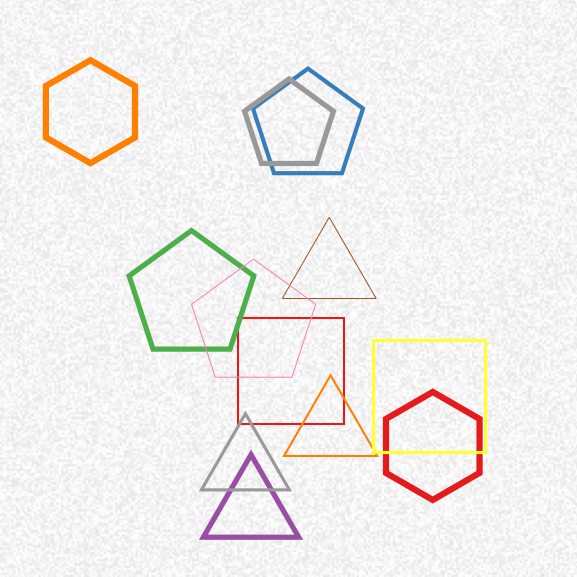[{"shape": "hexagon", "thickness": 3, "radius": 0.47, "center": [0.749, 0.227]}, {"shape": "square", "thickness": 1, "radius": 0.46, "center": [0.504, 0.357]}, {"shape": "pentagon", "thickness": 2, "radius": 0.5, "center": [0.533, 0.78]}, {"shape": "pentagon", "thickness": 2.5, "radius": 0.57, "center": [0.332, 0.486]}, {"shape": "triangle", "thickness": 2.5, "radius": 0.48, "center": [0.435, 0.117]}, {"shape": "triangle", "thickness": 1, "radius": 0.47, "center": [0.572, 0.256]}, {"shape": "hexagon", "thickness": 3, "radius": 0.45, "center": [0.157, 0.806]}, {"shape": "square", "thickness": 1.5, "radius": 0.49, "center": [0.743, 0.313]}, {"shape": "triangle", "thickness": 0.5, "radius": 0.47, "center": [0.57, 0.529]}, {"shape": "pentagon", "thickness": 0.5, "radius": 0.56, "center": [0.439, 0.437]}, {"shape": "triangle", "thickness": 1.5, "radius": 0.44, "center": [0.425, 0.195]}, {"shape": "pentagon", "thickness": 2.5, "radius": 0.4, "center": [0.5, 0.782]}]